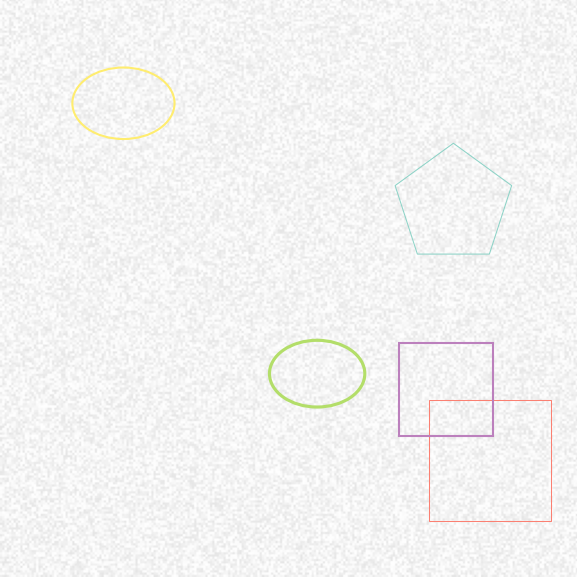[{"shape": "pentagon", "thickness": 0.5, "radius": 0.53, "center": [0.785, 0.645]}, {"shape": "square", "thickness": 0.5, "radius": 0.53, "center": [0.849, 0.201]}, {"shape": "oval", "thickness": 1.5, "radius": 0.41, "center": [0.549, 0.352]}, {"shape": "square", "thickness": 1, "radius": 0.41, "center": [0.772, 0.325]}, {"shape": "oval", "thickness": 1, "radius": 0.44, "center": [0.214, 0.82]}]